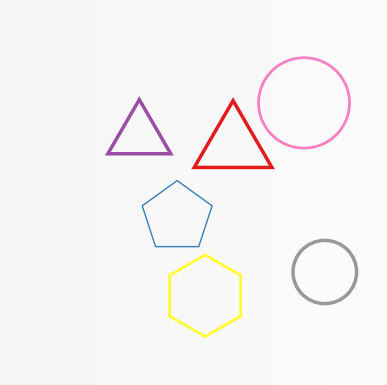[{"shape": "triangle", "thickness": 2.5, "radius": 0.58, "center": [0.602, 0.623]}, {"shape": "pentagon", "thickness": 1, "radius": 0.47, "center": [0.457, 0.436]}, {"shape": "triangle", "thickness": 2.5, "radius": 0.47, "center": [0.36, 0.647]}, {"shape": "hexagon", "thickness": 2, "radius": 0.53, "center": [0.529, 0.232]}, {"shape": "circle", "thickness": 2, "radius": 0.59, "center": [0.785, 0.733]}, {"shape": "circle", "thickness": 2.5, "radius": 0.41, "center": [0.838, 0.294]}]